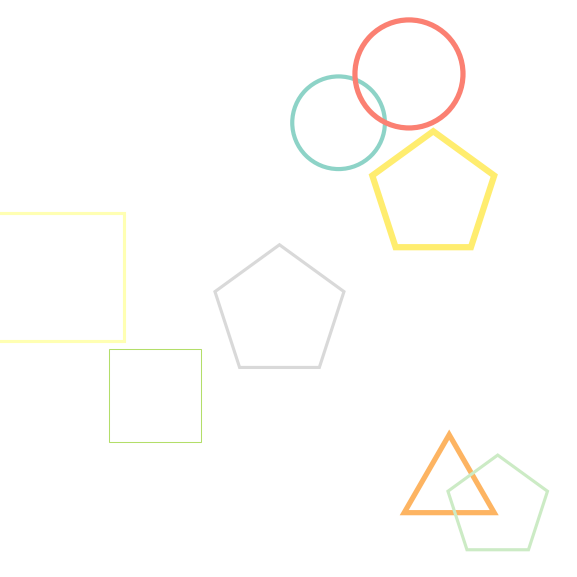[{"shape": "circle", "thickness": 2, "radius": 0.4, "center": [0.586, 0.787]}, {"shape": "square", "thickness": 1.5, "radius": 0.56, "center": [0.103, 0.519]}, {"shape": "circle", "thickness": 2.5, "radius": 0.47, "center": [0.708, 0.871]}, {"shape": "triangle", "thickness": 2.5, "radius": 0.45, "center": [0.778, 0.156]}, {"shape": "square", "thickness": 0.5, "radius": 0.4, "center": [0.268, 0.314]}, {"shape": "pentagon", "thickness": 1.5, "radius": 0.59, "center": [0.484, 0.458]}, {"shape": "pentagon", "thickness": 1.5, "radius": 0.45, "center": [0.862, 0.12]}, {"shape": "pentagon", "thickness": 3, "radius": 0.55, "center": [0.75, 0.661]}]